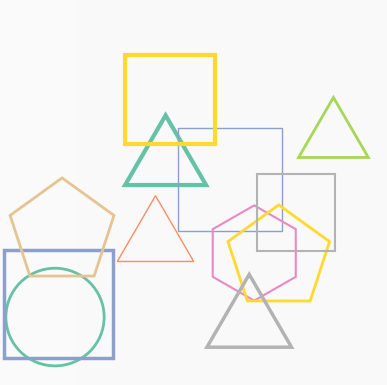[{"shape": "circle", "thickness": 2, "radius": 0.63, "center": [0.142, 0.176]}, {"shape": "triangle", "thickness": 3, "radius": 0.6, "center": [0.427, 0.58]}, {"shape": "triangle", "thickness": 1, "radius": 0.57, "center": [0.401, 0.378]}, {"shape": "square", "thickness": 2.5, "radius": 0.7, "center": [0.15, 0.209]}, {"shape": "square", "thickness": 1, "radius": 0.67, "center": [0.593, 0.534]}, {"shape": "hexagon", "thickness": 1.5, "radius": 0.62, "center": [0.656, 0.343]}, {"shape": "triangle", "thickness": 2, "radius": 0.52, "center": [0.86, 0.643]}, {"shape": "pentagon", "thickness": 2, "radius": 0.69, "center": [0.719, 0.33]}, {"shape": "square", "thickness": 3, "radius": 0.58, "center": [0.438, 0.742]}, {"shape": "pentagon", "thickness": 2, "radius": 0.7, "center": [0.16, 0.397]}, {"shape": "square", "thickness": 1.5, "radius": 0.5, "center": [0.765, 0.448]}, {"shape": "triangle", "thickness": 2.5, "radius": 0.63, "center": [0.643, 0.161]}]